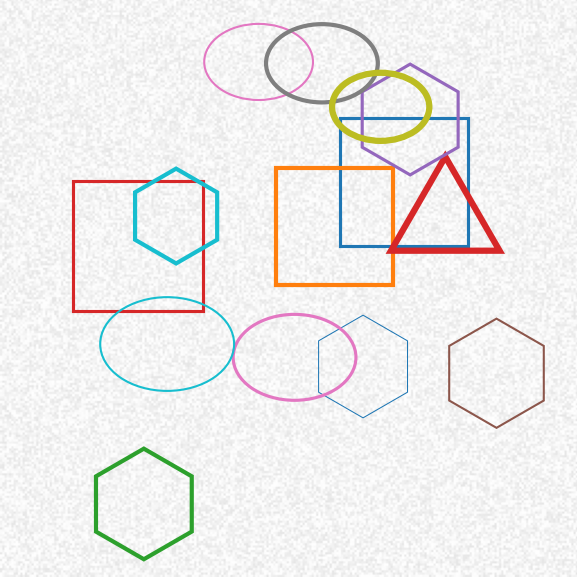[{"shape": "square", "thickness": 1.5, "radius": 0.56, "center": [0.7, 0.684]}, {"shape": "hexagon", "thickness": 0.5, "radius": 0.44, "center": [0.629, 0.364]}, {"shape": "square", "thickness": 2, "radius": 0.5, "center": [0.579, 0.607]}, {"shape": "hexagon", "thickness": 2, "radius": 0.48, "center": [0.249, 0.126]}, {"shape": "square", "thickness": 1.5, "radius": 0.56, "center": [0.239, 0.573]}, {"shape": "triangle", "thickness": 3, "radius": 0.54, "center": [0.771, 0.619]}, {"shape": "hexagon", "thickness": 1.5, "radius": 0.48, "center": [0.71, 0.792]}, {"shape": "hexagon", "thickness": 1, "radius": 0.47, "center": [0.86, 0.353]}, {"shape": "oval", "thickness": 1.5, "radius": 0.53, "center": [0.51, 0.38]}, {"shape": "oval", "thickness": 1, "radius": 0.47, "center": [0.448, 0.892]}, {"shape": "oval", "thickness": 2, "radius": 0.48, "center": [0.557, 0.89]}, {"shape": "oval", "thickness": 3, "radius": 0.42, "center": [0.659, 0.814]}, {"shape": "oval", "thickness": 1, "radius": 0.58, "center": [0.289, 0.403]}, {"shape": "hexagon", "thickness": 2, "radius": 0.41, "center": [0.305, 0.625]}]